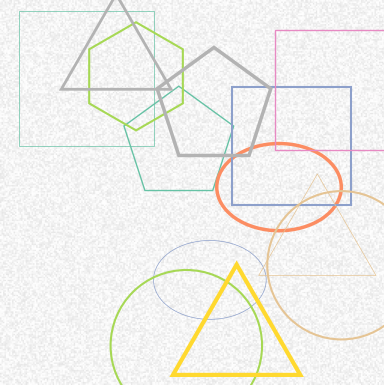[{"shape": "pentagon", "thickness": 1, "radius": 0.75, "center": [0.464, 0.626]}, {"shape": "square", "thickness": 0.5, "radius": 0.88, "center": [0.224, 0.797]}, {"shape": "oval", "thickness": 2.5, "radius": 0.81, "center": [0.725, 0.514]}, {"shape": "oval", "thickness": 0.5, "radius": 0.73, "center": [0.545, 0.273]}, {"shape": "square", "thickness": 1.5, "radius": 0.77, "center": [0.757, 0.621]}, {"shape": "square", "thickness": 1, "radius": 0.78, "center": [0.869, 0.765]}, {"shape": "hexagon", "thickness": 1.5, "radius": 0.7, "center": [0.353, 0.802]}, {"shape": "circle", "thickness": 1.5, "radius": 0.98, "center": [0.484, 0.102]}, {"shape": "triangle", "thickness": 3, "radius": 0.95, "center": [0.615, 0.122]}, {"shape": "triangle", "thickness": 0.5, "radius": 0.88, "center": [0.824, 0.372]}, {"shape": "circle", "thickness": 1.5, "radius": 0.96, "center": [0.887, 0.311]}, {"shape": "triangle", "thickness": 2, "radius": 0.82, "center": [0.302, 0.85]}, {"shape": "pentagon", "thickness": 2.5, "radius": 0.78, "center": [0.556, 0.722]}]